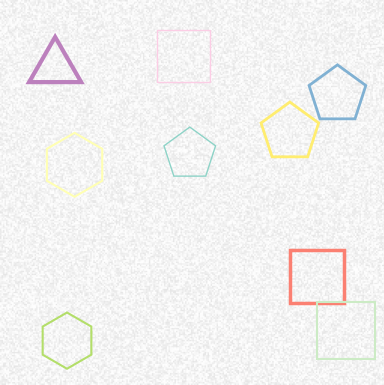[{"shape": "pentagon", "thickness": 1, "radius": 0.35, "center": [0.493, 0.599]}, {"shape": "hexagon", "thickness": 1.5, "radius": 0.42, "center": [0.194, 0.572]}, {"shape": "square", "thickness": 2.5, "radius": 0.35, "center": [0.824, 0.282]}, {"shape": "pentagon", "thickness": 2, "radius": 0.39, "center": [0.876, 0.754]}, {"shape": "hexagon", "thickness": 1.5, "radius": 0.37, "center": [0.174, 0.115]}, {"shape": "square", "thickness": 1, "radius": 0.34, "center": [0.477, 0.854]}, {"shape": "triangle", "thickness": 3, "radius": 0.39, "center": [0.143, 0.826]}, {"shape": "square", "thickness": 1.5, "radius": 0.37, "center": [0.898, 0.142]}, {"shape": "pentagon", "thickness": 2, "radius": 0.39, "center": [0.753, 0.656]}]